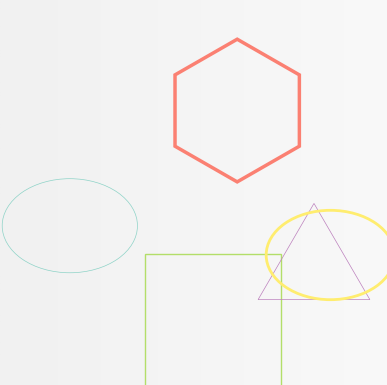[{"shape": "oval", "thickness": 0.5, "radius": 0.87, "center": [0.18, 0.414]}, {"shape": "hexagon", "thickness": 2.5, "radius": 0.93, "center": [0.612, 0.713]}, {"shape": "square", "thickness": 1, "radius": 0.88, "center": [0.549, 0.164]}, {"shape": "triangle", "thickness": 0.5, "radius": 0.83, "center": [0.81, 0.305]}, {"shape": "oval", "thickness": 2, "radius": 0.83, "center": [0.853, 0.338]}]